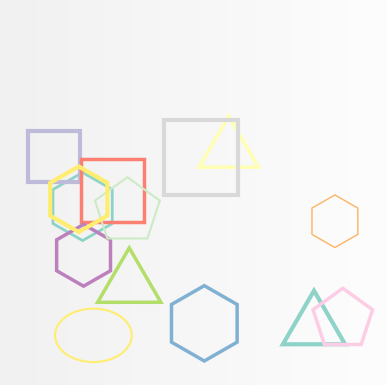[{"shape": "hexagon", "thickness": 2, "radius": 0.44, "center": [0.213, 0.464]}, {"shape": "triangle", "thickness": 3, "radius": 0.46, "center": [0.81, 0.152]}, {"shape": "triangle", "thickness": 2.5, "radius": 0.44, "center": [0.59, 0.61]}, {"shape": "square", "thickness": 3, "radius": 0.33, "center": [0.14, 0.593]}, {"shape": "square", "thickness": 2.5, "radius": 0.41, "center": [0.291, 0.506]}, {"shape": "hexagon", "thickness": 2.5, "radius": 0.49, "center": [0.527, 0.16]}, {"shape": "hexagon", "thickness": 1, "radius": 0.34, "center": [0.864, 0.425]}, {"shape": "triangle", "thickness": 2.5, "radius": 0.47, "center": [0.334, 0.262]}, {"shape": "pentagon", "thickness": 2.5, "radius": 0.4, "center": [0.885, 0.171]}, {"shape": "square", "thickness": 3, "radius": 0.48, "center": [0.519, 0.591]}, {"shape": "hexagon", "thickness": 2.5, "radius": 0.4, "center": [0.216, 0.337]}, {"shape": "pentagon", "thickness": 1.5, "radius": 0.44, "center": [0.329, 0.452]}, {"shape": "hexagon", "thickness": 3, "radius": 0.43, "center": [0.203, 0.482]}, {"shape": "oval", "thickness": 1.5, "radius": 0.5, "center": [0.241, 0.129]}]